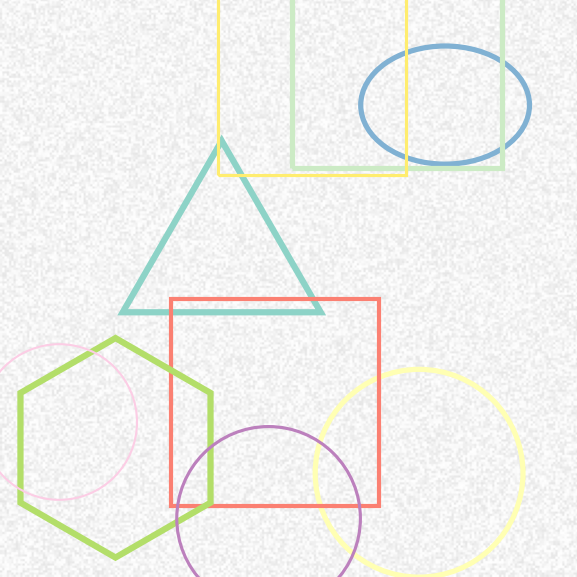[{"shape": "triangle", "thickness": 3, "radius": 0.99, "center": [0.384, 0.557]}, {"shape": "circle", "thickness": 2.5, "radius": 0.9, "center": [0.726, 0.18]}, {"shape": "square", "thickness": 2, "radius": 0.9, "center": [0.476, 0.303]}, {"shape": "oval", "thickness": 2.5, "radius": 0.73, "center": [0.771, 0.817]}, {"shape": "hexagon", "thickness": 3, "radius": 0.95, "center": [0.2, 0.224]}, {"shape": "circle", "thickness": 1, "radius": 0.67, "center": [0.102, 0.268]}, {"shape": "circle", "thickness": 1.5, "radius": 0.79, "center": [0.465, 0.102]}, {"shape": "square", "thickness": 2.5, "radius": 0.91, "center": [0.687, 0.89]}, {"shape": "square", "thickness": 1.5, "radius": 0.81, "center": [0.539, 0.858]}]